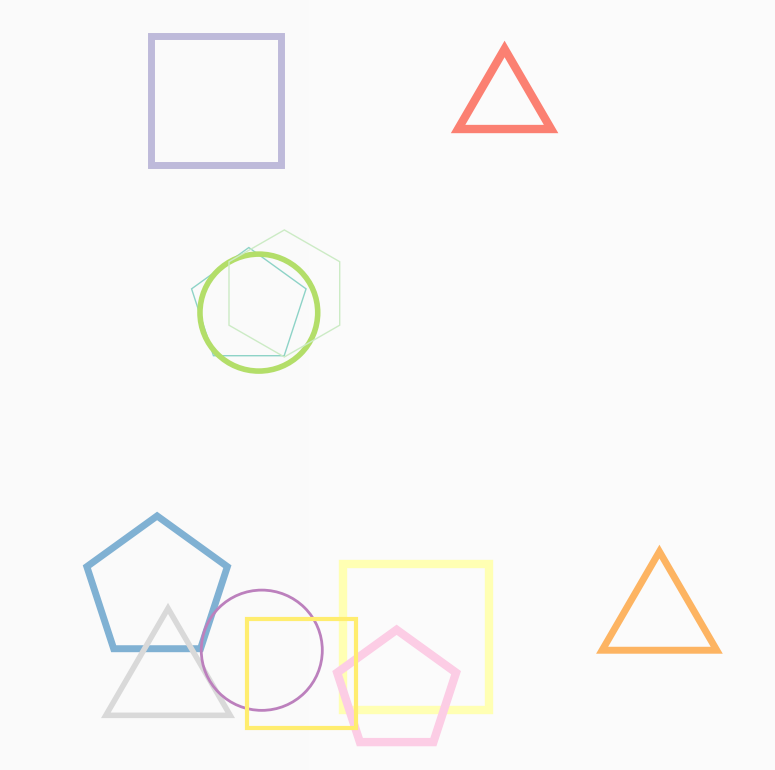[{"shape": "pentagon", "thickness": 0.5, "radius": 0.39, "center": [0.321, 0.601]}, {"shape": "square", "thickness": 3, "radius": 0.47, "center": [0.537, 0.173]}, {"shape": "square", "thickness": 2.5, "radius": 0.42, "center": [0.279, 0.87]}, {"shape": "triangle", "thickness": 3, "radius": 0.35, "center": [0.651, 0.867]}, {"shape": "pentagon", "thickness": 2.5, "radius": 0.48, "center": [0.203, 0.235]}, {"shape": "triangle", "thickness": 2.5, "radius": 0.43, "center": [0.851, 0.198]}, {"shape": "circle", "thickness": 2, "radius": 0.38, "center": [0.334, 0.594]}, {"shape": "pentagon", "thickness": 3, "radius": 0.4, "center": [0.512, 0.101]}, {"shape": "triangle", "thickness": 2, "radius": 0.46, "center": [0.217, 0.117]}, {"shape": "circle", "thickness": 1, "radius": 0.39, "center": [0.338, 0.156]}, {"shape": "hexagon", "thickness": 0.5, "radius": 0.41, "center": [0.367, 0.619]}, {"shape": "square", "thickness": 1.5, "radius": 0.35, "center": [0.389, 0.125]}]